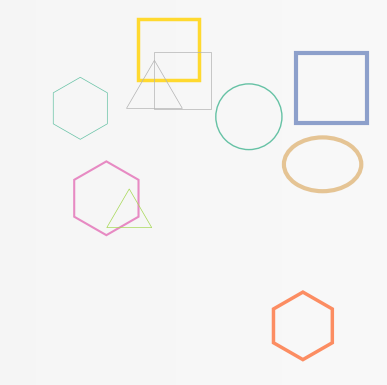[{"shape": "hexagon", "thickness": 0.5, "radius": 0.4, "center": [0.207, 0.719]}, {"shape": "circle", "thickness": 1, "radius": 0.43, "center": [0.642, 0.697]}, {"shape": "hexagon", "thickness": 2.5, "radius": 0.44, "center": [0.782, 0.154]}, {"shape": "square", "thickness": 3, "radius": 0.46, "center": [0.856, 0.772]}, {"shape": "hexagon", "thickness": 1.5, "radius": 0.48, "center": [0.274, 0.485]}, {"shape": "triangle", "thickness": 0.5, "radius": 0.33, "center": [0.334, 0.442]}, {"shape": "square", "thickness": 2.5, "radius": 0.39, "center": [0.435, 0.872]}, {"shape": "oval", "thickness": 3, "radius": 0.5, "center": [0.833, 0.573]}, {"shape": "square", "thickness": 0.5, "radius": 0.37, "center": [0.472, 0.791]}, {"shape": "triangle", "thickness": 0.5, "radius": 0.42, "center": [0.399, 0.76]}]